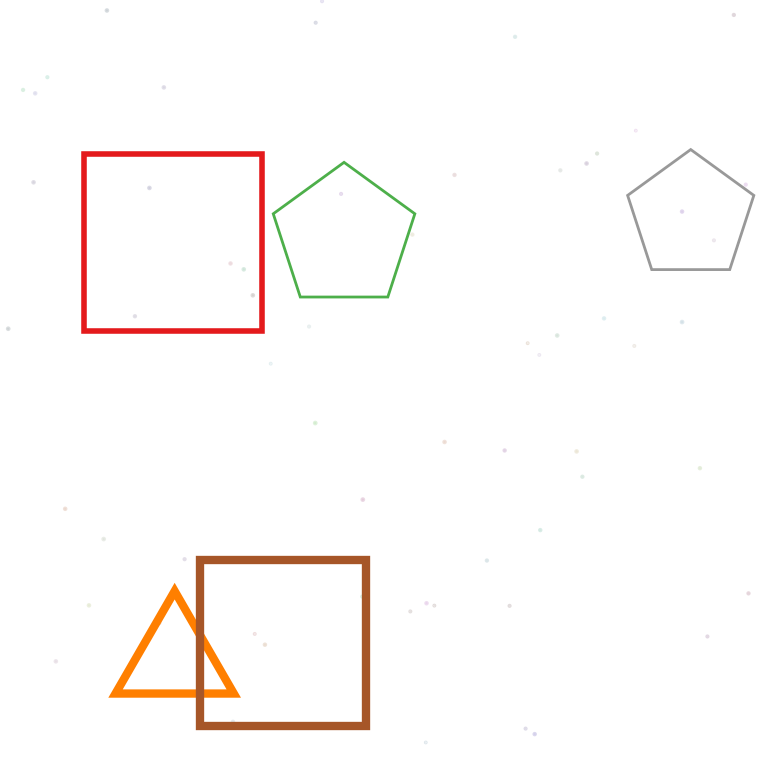[{"shape": "square", "thickness": 2, "radius": 0.58, "center": [0.224, 0.685]}, {"shape": "pentagon", "thickness": 1, "radius": 0.48, "center": [0.447, 0.692]}, {"shape": "triangle", "thickness": 3, "radius": 0.44, "center": [0.227, 0.144]}, {"shape": "square", "thickness": 3, "radius": 0.54, "center": [0.368, 0.165]}, {"shape": "pentagon", "thickness": 1, "radius": 0.43, "center": [0.897, 0.72]}]